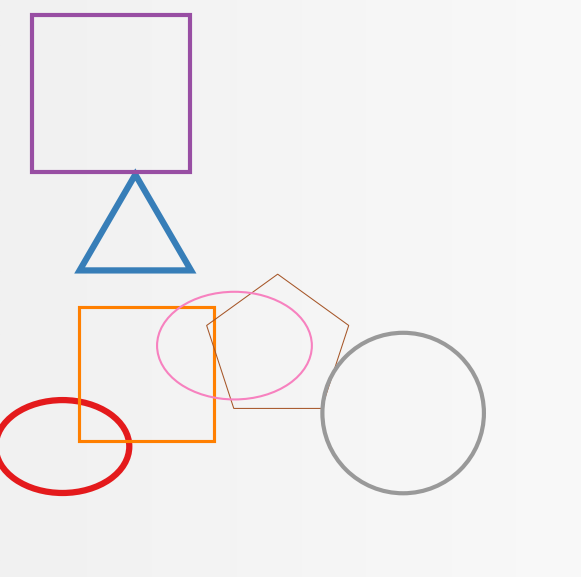[{"shape": "oval", "thickness": 3, "radius": 0.57, "center": [0.108, 0.226]}, {"shape": "triangle", "thickness": 3, "radius": 0.55, "center": [0.233, 0.586]}, {"shape": "square", "thickness": 2, "radius": 0.68, "center": [0.192, 0.838]}, {"shape": "square", "thickness": 1.5, "radius": 0.58, "center": [0.252, 0.352]}, {"shape": "pentagon", "thickness": 0.5, "radius": 0.64, "center": [0.478, 0.396]}, {"shape": "oval", "thickness": 1, "radius": 0.67, "center": [0.403, 0.401]}, {"shape": "circle", "thickness": 2, "radius": 0.69, "center": [0.694, 0.284]}]